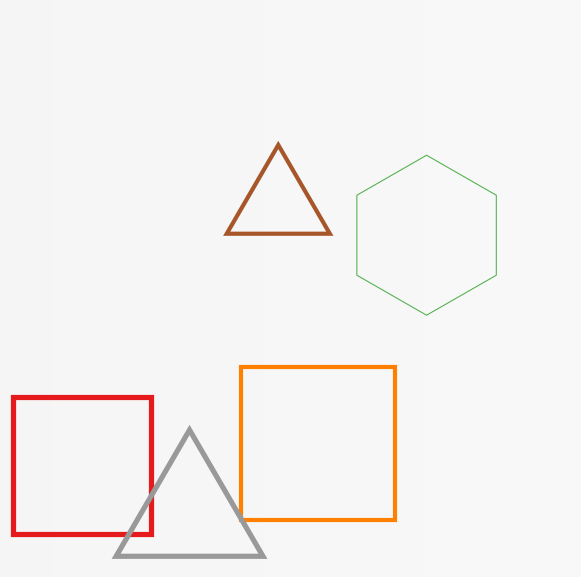[{"shape": "square", "thickness": 2.5, "radius": 0.6, "center": [0.141, 0.193]}, {"shape": "hexagon", "thickness": 0.5, "radius": 0.69, "center": [0.734, 0.592]}, {"shape": "square", "thickness": 2, "radius": 0.66, "center": [0.547, 0.231]}, {"shape": "triangle", "thickness": 2, "radius": 0.51, "center": [0.479, 0.646]}, {"shape": "triangle", "thickness": 2.5, "radius": 0.73, "center": [0.326, 0.109]}]